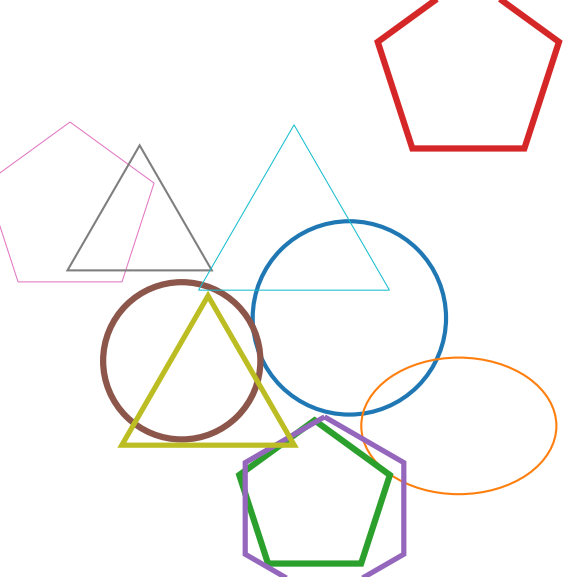[{"shape": "circle", "thickness": 2, "radius": 0.84, "center": [0.605, 0.449]}, {"shape": "oval", "thickness": 1, "radius": 0.84, "center": [0.795, 0.262]}, {"shape": "pentagon", "thickness": 3, "radius": 0.69, "center": [0.545, 0.134]}, {"shape": "pentagon", "thickness": 3, "radius": 0.82, "center": [0.811, 0.876]}, {"shape": "hexagon", "thickness": 2.5, "radius": 0.79, "center": [0.562, 0.119]}, {"shape": "circle", "thickness": 3, "radius": 0.68, "center": [0.315, 0.374]}, {"shape": "pentagon", "thickness": 0.5, "radius": 0.77, "center": [0.121, 0.635]}, {"shape": "triangle", "thickness": 1, "radius": 0.72, "center": [0.242, 0.603]}, {"shape": "triangle", "thickness": 2.5, "radius": 0.86, "center": [0.36, 0.314]}, {"shape": "triangle", "thickness": 0.5, "radius": 0.95, "center": [0.509, 0.592]}]